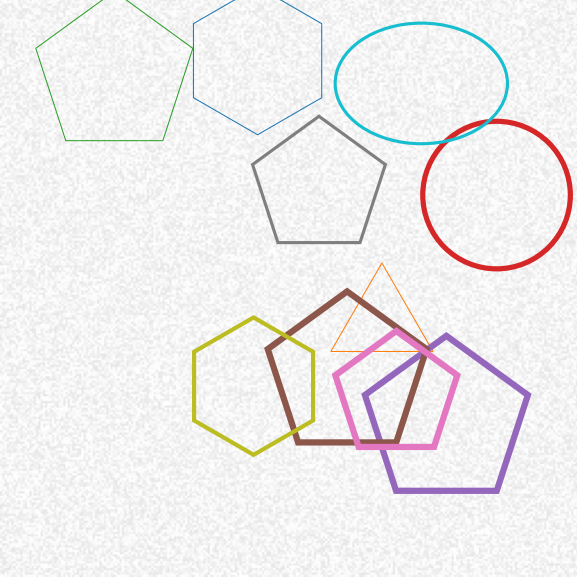[{"shape": "hexagon", "thickness": 0.5, "radius": 0.64, "center": [0.446, 0.894]}, {"shape": "triangle", "thickness": 0.5, "radius": 0.51, "center": [0.661, 0.442]}, {"shape": "pentagon", "thickness": 0.5, "radius": 0.71, "center": [0.198, 0.871]}, {"shape": "circle", "thickness": 2.5, "radius": 0.64, "center": [0.86, 0.661]}, {"shape": "pentagon", "thickness": 3, "radius": 0.74, "center": [0.773, 0.269]}, {"shape": "pentagon", "thickness": 3, "radius": 0.72, "center": [0.601, 0.35]}, {"shape": "pentagon", "thickness": 3, "radius": 0.55, "center": [0.686, 0.315]}, {"shape": "pentagon", "thickness": 1.5, "radius": 0.6, "center": [0.552, 0.677]}, {"shape": "hexagon", "thickness": 2, "radius": 0.59, "center": [0.439, 0.331]}, {"shape": "oval", "thickness": 1.5, "radius": 0.75, "center": [0.73, 0.855]}]